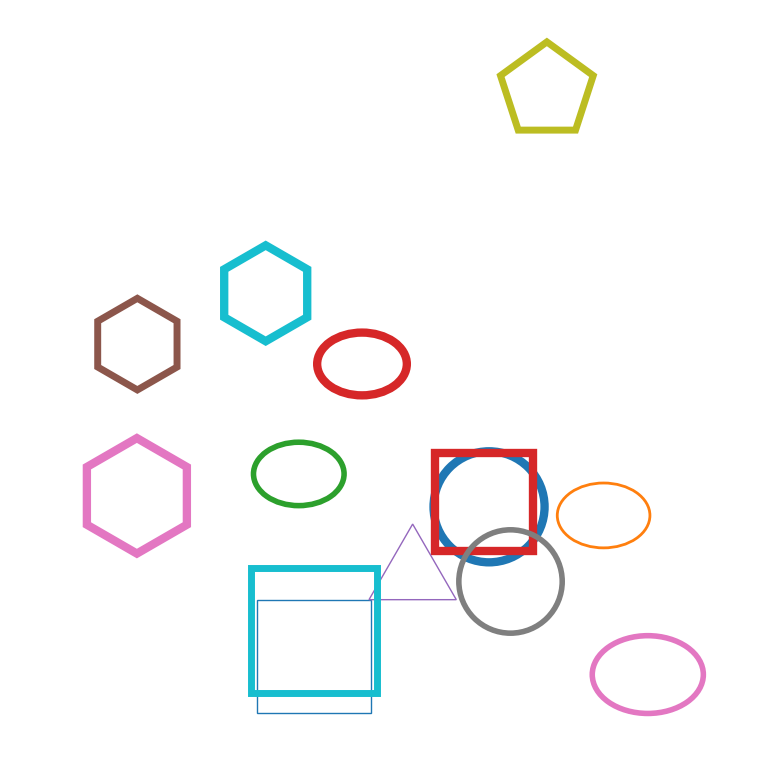[{"shape": "square", "thickness": 0.5, "radius": 0.37, "center": [0.408, 0.147]}, {"shape": "circle", "thickness": 3, "radius": 0.36, "center": [0.635, 0.342]}, {"shape": "oval", "thickness": 1, "radius": 0.3, "center": [0.784, 0.331]}, {"shape": "oval", "thickness": 2, "radius": 0.29, "center": [0.388, 0.385]}, {"shape": "oval", "thickness": 3, "radius": 0.29, "center": [0.47, 0.527]}, {"shape": "square", "thickness": 3, "radius": 0.32, "center": [0.629, 0.348]}, {"shape": "triangle", "thickness": 0.5, "radius": 0.33, "center": [0.536, 0.254]}, {"shape": "hexagon", "thickness": 2.5, "radius": 0.3, "center": [0.178, 0.553]}, {"shape": "hexagon", "thickness": 3, "radius": 0.37, "center": [0.178, 0.356]}, {"shape": "oval", "thickness": 2, "radius": 0.36, "center": [0.841, 0.124]}, {"shape": "circle", "thickness": 2, "radius": 0.34, "center": [0.663, 0.245]}, {"shape": "pentagon", "thickness": 2.5, "radius": 0.32, "center": [0.71, 0.882]}, {"shape": "square", "thickness": 2.5, "radius": 0.41, "center": [0.408, 0.181]}, {"shape": "hexagon", "thickness": 3, "radius": 0.31, "center": [0.345, 0.619]}]